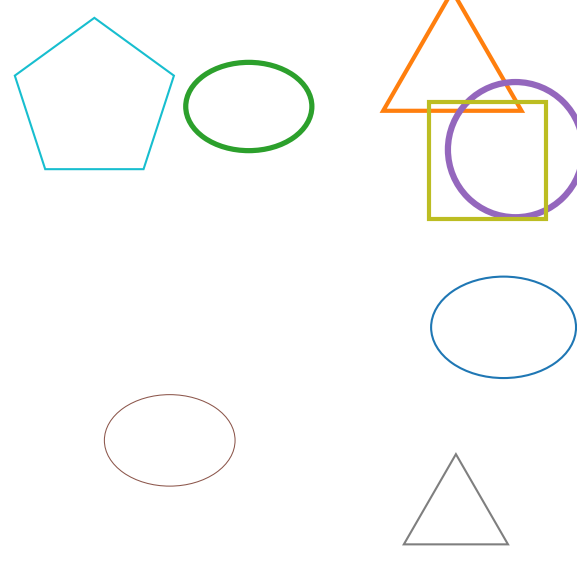[{"shape": "oval", "thickness": 1, "radius": 0.63, "center": [0.872, 0.432]}, {"shape": "triangle", "thickness": 2, "radius": 0.69, "center": [0.783, 0.876]}, {"shape": "oval", "thickness": 2.5, "radius": 0.55, "center": [0.431, 0.815]}, {"shape": "circle", "thickness": 3, "radius": 0.59, "center": [0.893, 0.74]}, {"shape": "oval", "thickness": 0.5, "radius": 0.57, "center": [0.294, 0.237]}, {"shape": "triangle", "thickness": 1, "radius": 0.52, "center": [0.789, 0.109]}, {"shape": "square", "thickness": 2, "radius": 0.5, "center": [0.844, 0.721]}, {"shape": "pentagon", "thickness": 1, "radius": 0.72, "center": [0.163, 0.823]}]